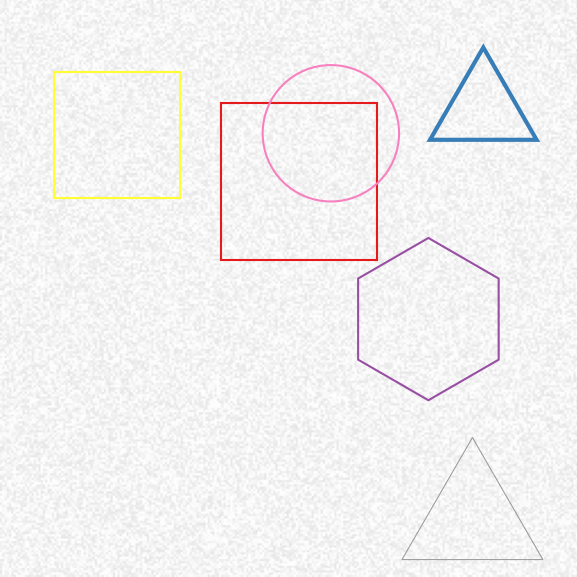[{"shape": "square", "thickness": 1, "radius": 0.68, "center": [0.517, 0.685]}, {"shape": "triangle", "thickness": 2, "radius": 0.53, "center": [0.837, 0.81]}, {"shape": "hexagon", "thickness": 1, "radius": 0.7, "center": [0.742, 0.447]}, {"shape": "square", "thickness": 1, "radius": 0.55, "center": [0.203, 0.765]}, {"shape": "circle", "thickness": 1, "radius": 0.59, "center": [0.573, 0.768]}, {"shape": "triangle", "thickness": 0.5, "radius": 0.7, "center": [0.818, 0.101]}]